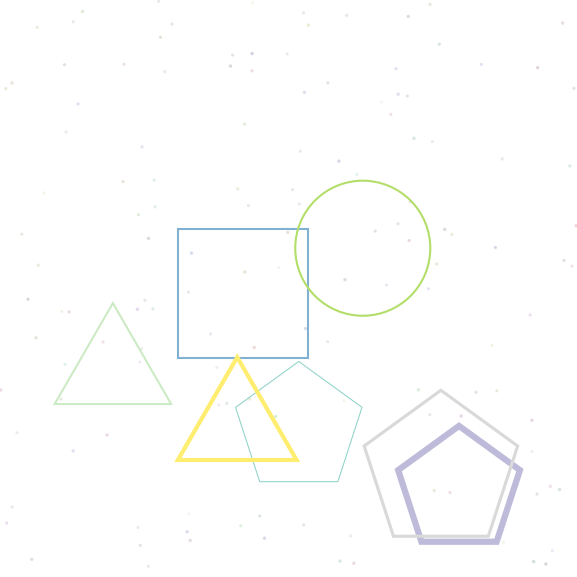[{"shape": "pentagon", "thickness": 0.5, "radius": 0.58, "center": [0.517, 0.258]}, {"shape": "pentagon", "thickness": 3, "radius": 0.55, "center": [0.795, 0.151]}, {"shape": "square", "thickness": 1, "radius": 0.56, "center": [0.421, 0.491]}, {"shape": "circle", "thickness": 1, "radius": 0.58, "center": [0.628, 0.569]}, {"shape": "pentagon", "thickness": 1.5, "radius": 0.7, "center": [0.763, 0.184]}, {"shape": "triangle", "thickness": 1, "radius": 0.58, "center": [0.195, 0.358]}, {"shape": "triangle", "thickness": 2, "radius": 0.59, "center": [0.411, 0.262]}]